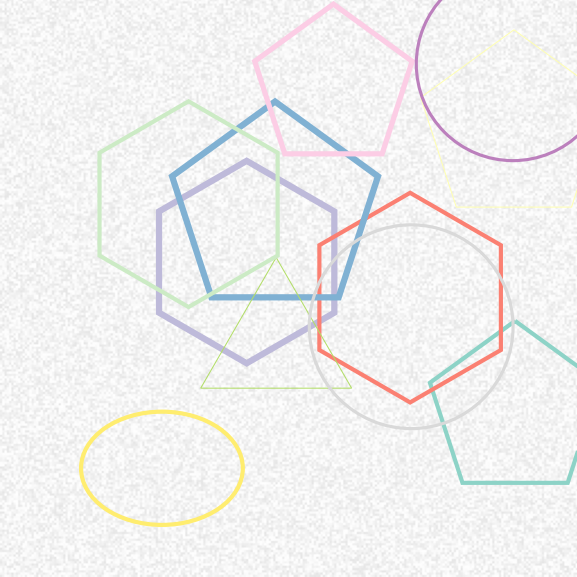[{"shape": "pentagon", "thickness": 2, "radius": 0.77, "center": [0.892, 0.288]}, {"shape": "pentagon", "thickness": 0.5, "radius": 0.85, "center": [0.89, 0.778]}, {"shape": "hexagon", "thickness": 3, "radius": 0.88, "center": [0.427, 0.545]}, {"shape": "hexagon", "thickness": 2, "radius": 0.91, "center": [0.71, 0.484]}, {"shape": "pentagon", "thickness": 3, "radius": 0.94, "center": [0.476, 0.636]}, {"shape": "triangle", "thickness": 0.5, "radius": 0.75, "center": [0.478, 0.402]}, {"shape": "pentagon", "thickness": 2.5, "radius": 0.72, "center": [0.577, 0.849]}, {"shape": "circle", "thickness": 1.5, "radius": 0.88, "center": [0.712, 0.433]}, {"shape": "circle", "thickness": 1.5, "radius": 0.84, "center": [0.888, 0.888]}, {"shape": "hexagon", "thickness": 2, "radius": 0.89, "center": [0.327, 0.646]}, {"shape": "oval", "thickness": 2, "radius": 0.7, "center": [0.28, 0.188]}]